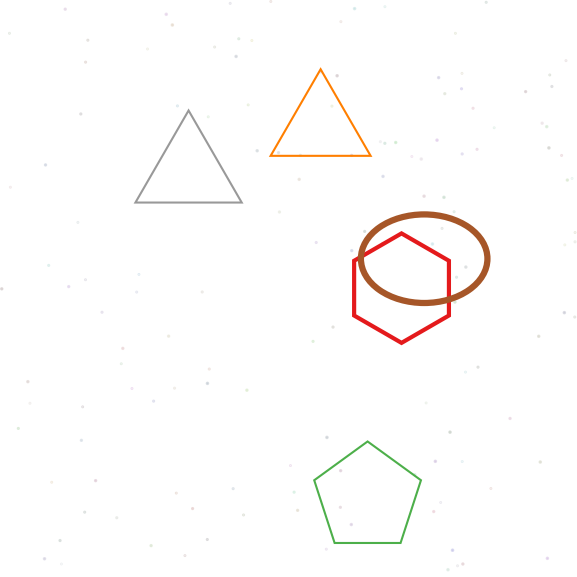[{"shape": "hexagon", "thickness": 2, "radius": 0.47, "center": [0.695, 0.5]}, {"shape": "pentagon", "thickness": 1, "radius": 0.49, "center": [0.637, 0.138]}, {"shape": "triangle", "thickness": 1, "radius": 0.5, "center": [0.555, 0.779]}, {"shape": "oval", "thickness": 3, "radius": 0.55, "center": [0.735, 0.551]}, {"shape": "triangle", "thickness": 1, "radius": 0.53, "center": [0.327, 0.702]}]